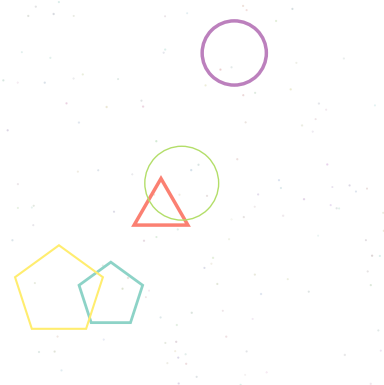[{"shape": "pentagon", "thickness": 2, "radius": 0.43, "center": [0.288, 0.232]}, {"shape": "triangle", "thickness": 2.5, "radius": 0.4, "center": [0.418, 0.456]}, {"shape": "circle", "thickness": 1, "radius": 0.48, "center": [0.472, 0.524]}, {"shape": "circle", "thickness": 2.5, "radius": 0.42, "center": [0.608, 0.862]}, {"shape": "pentagon", "thickness": 1.5, "radius": 0.6, "center": [0.153, 0.243]}]